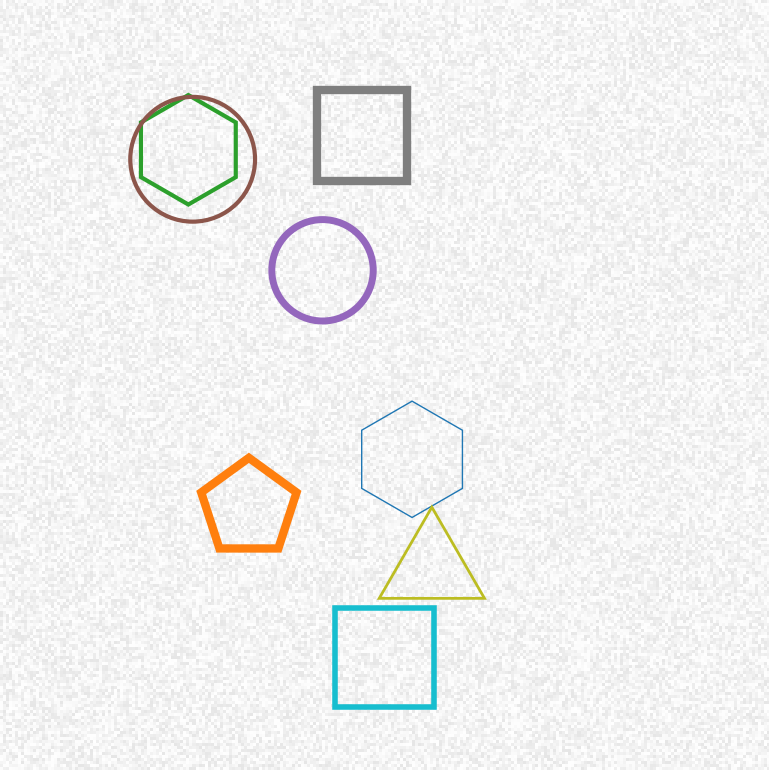[{"shape": "hexagon", "thickness": 0.5, "radius": 0.38, "center": [0.535, 0.403]}, {"shape": "pentagon", "thickness": 3, "radius": 0.33, "center": [0.323, 0.34]}, {"shape": "hexagon", "thickness": 1.5, "radius": 0.36, "center": [0.245, 0.805]}, {"shape": "circle", "thickness": 2.5, "radius": 0.33, "center": [0.419, 0.649]}, {"shape": "circle", "thickness": 1.5, "radius": 0.41, "center": [0.25, 0.793]}, {"shape": "square", "thickness": 3, "radius": 0.29, "center": [0.47, 0.824]}, {"shape": "triangle", "thickness": 1, "radius": 0.39, "center": [0.561, 0.262]}, {"shape": "square", "thickness": 2, "radius": 0.32, "center": [0.499, 0.146]}]